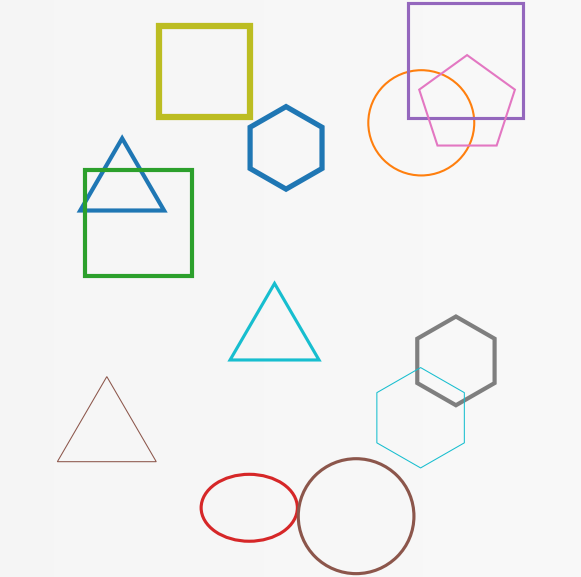[{"shape": "triangle", "thickness": 2, "radius": 0.42, "center": [0.21, 0.676]}, {"shape": "hexagon", "thickness": 2.5, "radius": 0.36, "center": [0.492, 0.743]}, {"shape": "circle", "thickness": 1, "radius": 0.46, "center": [0.725, 0.786]}, {"shape": "square", "thickness": 2, "radius": 0.46, "center": [0.238, 0.613]}, {"shape": "oval", "thickness": 1.5, "radius": 0.41, "center": [0.429, 0.12]}, {"shape": "square", "thickness": 1.5, "radius": 0.5, "center": [0.801, 0.894]}, {"shape": "triangle", "thickness": 0.5, "radius": 0.49, "center": [0.184, 0.249]}, {"shape": "circle", "thickness": 1.5, "radius": 0.5, "center": [0.613, 0.105]}, {"shape": "pentagon", "thickness": 1, "radius": 0.43, "center": [0.804, 0.817]}, {"shape": "hexagon", "thickness": 2, "radius": 0.38, "center": [0.784, 0.374]}, {"shape": "square", "thickness": 3, "radius": 0.39, "center": [0.353, 0.875]}, {"shape": "triangle", "thickness": 1.5, "radius": 0.44, "center": [0.472, 0.42]}, {"shape": "hexagon", "thickness": 0.5, "radius": 0.43, "center": [0.724, 0.276]}]